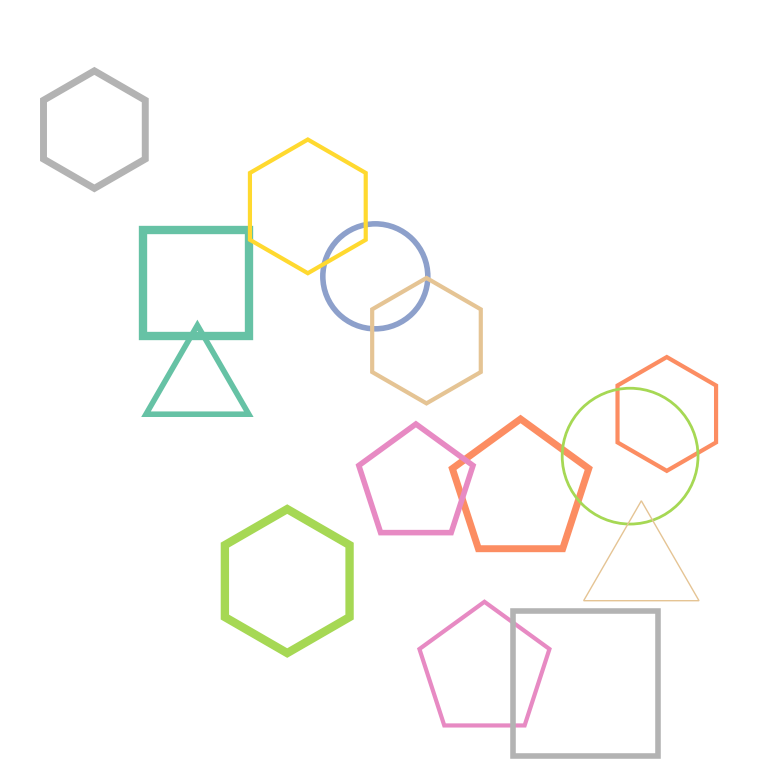[{"shape": "triangle", "thickness": 2, "radius": 0.39, "center": [0.256, 0.501]}, {"shape": "square", "thickness": 3, "radius": 0.34, "center": [0.254, 0.633]}, {"shape": "pentagon", "thickness": 2.5, "radius": 0.47, "center": [0.676, 0.363]}, {"shape": "hexagon", "thickness": 1.5, "radius": 0.37, "center": [0.866, 0.462]}, {"shape": "circle", "thickness": 2, "radius": 0.34, "center": [0.487, 0.641]}, {"shape": "pentagon", "thickness": 2, "radius": 0.39, "center": [0.54, 0.371]}, {"shape": "pentagon", "thickness": 1.5, "radius": 0.44, "center": [0.629, 0.13]}, {"shape": "circle", "thickness": 1, "radius": 0.44, "center": [0.818, 0.408]}, {"shape": "hexagon", "thickness": 3, "radius": 0.47, "center": [0.373, 0.245]}, {"shape": "hexagon", "thickness": 1.5, "radius": 0.43, "center": [0.4, 0.732]}, {"shape": "hexagon", "thickness": 1.5, "radius": 0.41, "center": [0.554, 0.558]}, {"shape": "triangle", "thickness": 0.5, "radius": 0.43, "center": [0.833, 0.263]}, {"shape": "square", "thickness": 2, "radius": 0.47, "center": [0.76, 0.112]}, {"shape": "hexagon", "thickness": 2.5, "radius": 0.38, "center": [0.123, 0.832]}]